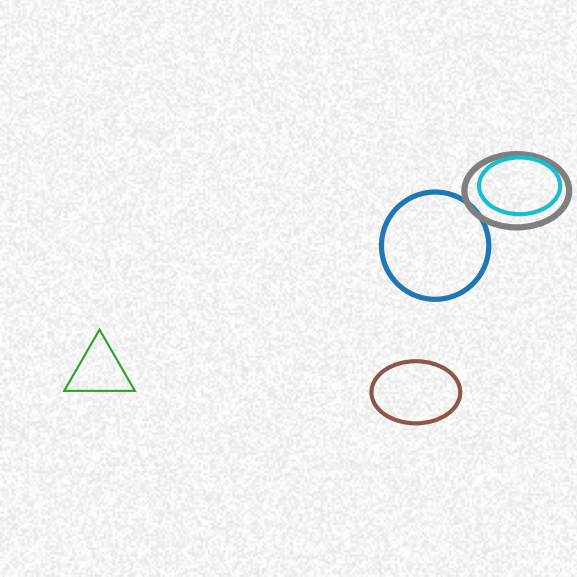[{"shape": "circle", "thickness": 2.5, "radius": 0.46, "center": [0.753, 0.574]}, {"shape": "triangle", "thickness": 1, "radius": 0.35, "center": [0.172, 0.358]}, {"shape": "oval", "thickness": 2, "radius": 0.38, "center": [0.72, 0.32]}, {"shape": "oval", "thickness": 3, "radius": 0.45, "center": [0.895, 0.669]}, {"shape": "oval", "thickness": 2, "radius": 0.35, "center": [0.9, 0.677]}]